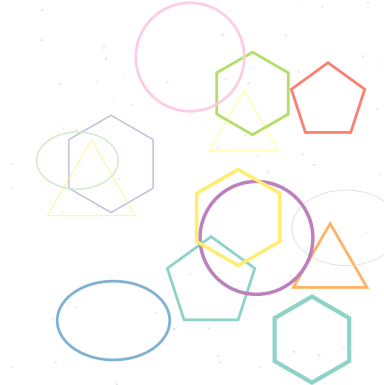[{"shape": "hexagon", "thickness": 3, "radius": 0.56, "center": [0.81, 0.118]}, {"shape": "pentagon", "thickness": 2, "radius": 0.6, "center": [0.548, 0.266]}, {"shape": "triangle", "thickness": 1, "radius": 0.52, "center": [0.634, 0.661]}, {"shape": "hexagon", "thickness": 1, "radius": 0.63, "center": [0.288, 0.574]}, {"shape": "pentagon", "thickness": 2, "radius": 0.5, "center": [0.852, 0.737]}, {"shape": "oval", "thickness": 2, "radius": 0.73, "center": [0.295, 0.167]}, {"shape": "triangle", "thickness": 2, "radius": 0.55, "center": [0.857, 0.309]}, {"shape": "hexagon", "thickness": 2, "radius": 0.54, "center": [0.656, 0.757]}, {"shape": "circle", "thickness": 2, "radius": 0.7, "center": [0.494, 0.852]}, {"shape": "oval", "thickness": 0.5, "radius": 0.7, "center": [0.898, 0.408]}, {"shape": "circle", "thickness": 2.5, "radius": 0.73, "center": [0.666, 0.382]}, {"shape": "oval", "thickness": 1, "radius": 0.53, "center": [0.201, 0.583]}, {"shape": "triangle", "thickness": 0.5, "radius": 0.66, "center": [0.237, 0.505]}, {"shape": "hexagon", "thickness": 2.5, "radius": 0.62, "center": [0.619, 0.435]}]